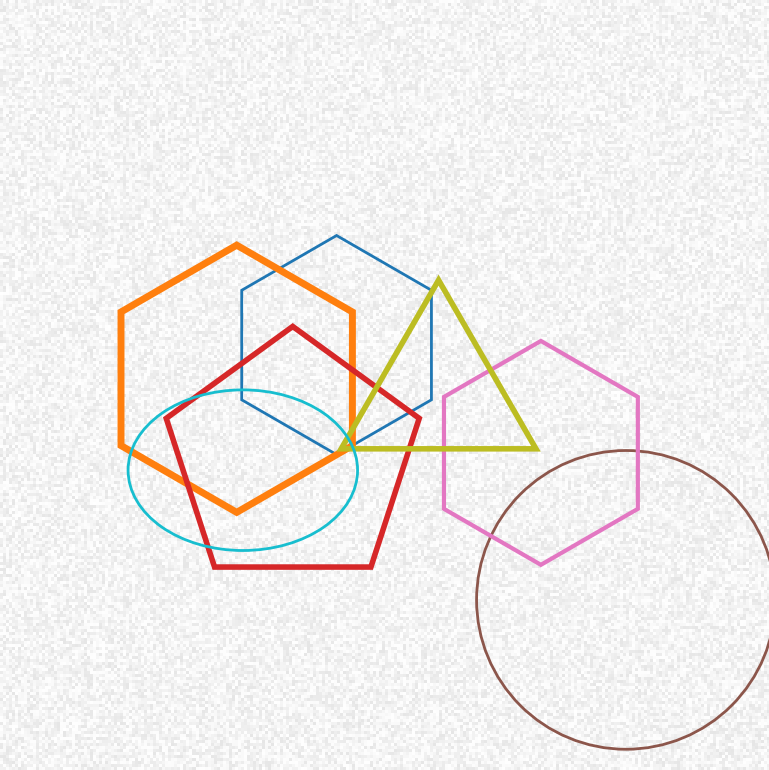[{"shape": "hexagon", "thickness": 1, "radius": 0.71, "center": [0.437, 0.552]}, {"shape": "hexagon", "thickness": 2.5, "radius": 0.87, "center": [0.307, 0.508]}, {"shape": "pentagon", "thickness": 2, "radius": 0.86, "center": [0.38, 0.403]}, {"shape": "circle", "thickness": 1, "radius": 0.97, "center": [0.813, 0.221]}, {"shape": "hexagon", "thickness": 1.5, "radius": 0.73, "center": [0.702, 0.412]}, {"shape": "triangle", "thickness": 2, "radius": 0.73, "center": [0.57, 0.49]}, {"shape": "oval", "thickness": 1, "radius": 0.75, "center": [0.315, 0.389]}]